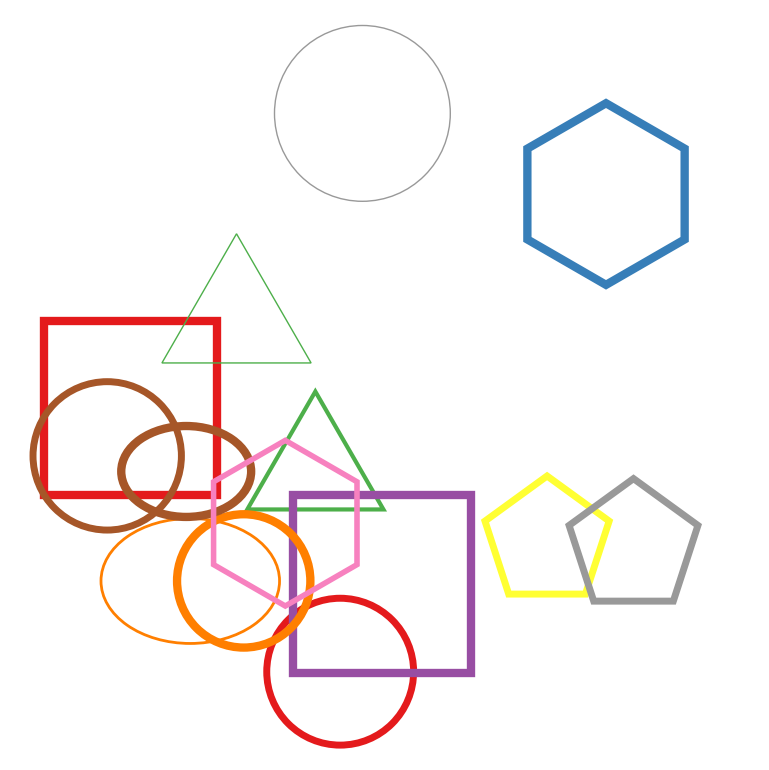[{"shape": "square", "thickness": 3, "radius": 0.56, "center": [0.169, 0.47]}, {"shape": "circle", "thickness": 2.5, "radius": 0.48, "center": [0.442, 0.128]}, {"shape": "hexagon", "thickness": 3, "radius": 0.59, "center": [0.787, 0.748]}, {"shape": "triangle", "thickness": 1.5, "radius": 0.51, "center": [0.41, 0.389]}, {"shape": "triangle", "thickness": 0.5, "radius": 0.56, "center": [0.307, 0.585]}, {"shape": "square", "thickness": 3, "radius": 0.58, "center": [0.496, 0.241]}, {"shape": "circle", "thickness": 3, "radius": 0.43, "center": [0.317, 0.246]}, {"shape": "oval", "thickness": 1, "radius": 0.58, "center": [0.247, 0.245]}, {"shape": "pentagon", "thickness": 2.5, "radius": 0.42, "center": [0.71, 0.297]}, {"shape": "oval", "thickness": 3, "radius": 0.42, "center": [0.242, 0.388]}, {"shape": "circle", "thickness": 2.5, "radius": 0.48, "center": [0.139, 0.408]}, {"shape": "hexagon", "thickness": 2, "radius": 0.54, "center": [0.371, 0.321]}, {"shape": "circle", "thickness": 0.5, "radius": 0.57, "center": [0.471, 0.853]}, {"shape": "pentagon", "thickness": 2.5, "radius": 0.44, "center": [0.823, 0.29]}]